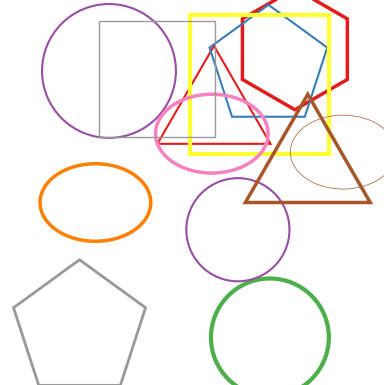[{"shape": "hexagon", "thickness": 2.5, "radius": 0.79, "center": [0.766, 0.872]}, {"shape": "triangle", "thickness": 1.5, "radius": 0.85, "center": [0.556, 0.711]}, {"shape": "pentagon", "thickness": 1.5, "radius": 0.8, "center": [0.697, 0.827]}, {"shape": "circle", "thickness": 3, "radius": 0.77, "center": [0.701, 0.124]}, {"shape": "circle", "thickness": 1.5, "radius": 0.67, "center": [0.618, 0.403]}, {"shape": "circle", "thickness": 1.5, "radius": 0.87, "center": [0.283, 0.816]}, {"shape": "oval", "thickness": 2.5, "radius": 0.72, "center": [0.248, 0.474]}, {"shape": "square", "thickness": 3, "radius": 0.9, "center": [0.674, 0.78]}, {"shape": "triangle", "thickness": 2.5, "radius": 0.94, "center": [0.799, 0.568]}, {"shape": "oval", "thickness": 0.5, "radius": 0.69, "center": [0.891, 0.605]}, {"shape": "oval", "thickness": 2.5, "radius": 0.73, "center": [0.55, 0.653]}, {"shape": "pentagon", "thickness": 2, "radius": 0.9, "center": [0.207, 0.145]}, {"shape": "square", "thickness": 1, "radius": 0.76, "center": [0.407, 0.795]}]